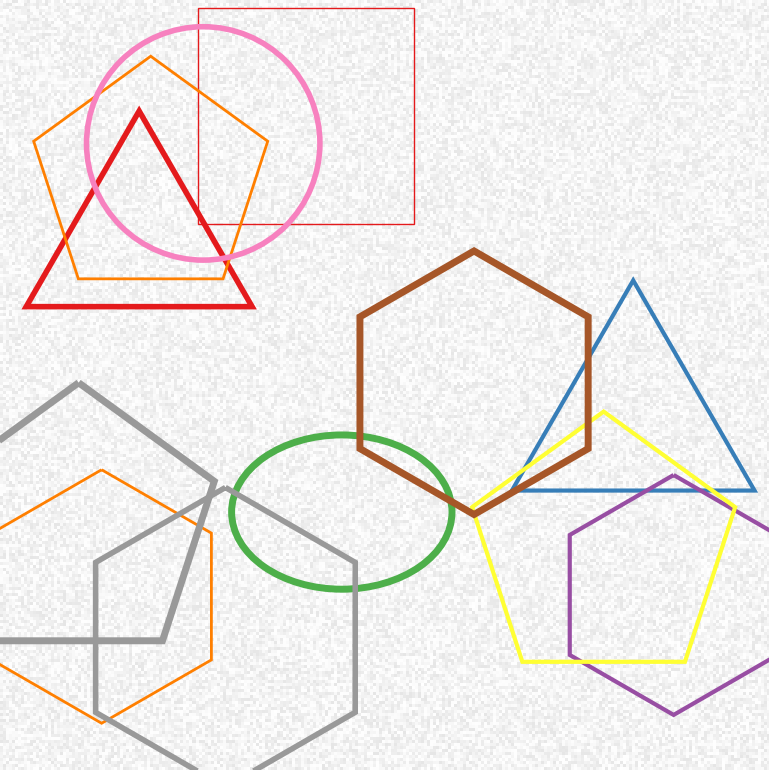[{"shape": "square", "thickness": 0.5, "radius": 0.7, "center": [0.397, 0.849]}, {"shape": "triangle", "thickness": 2, "radius": 0.85, "center": [0.181, 0.686]}, {"shape": "triangle", "thickness": 1.5, "radius": 0.91, "center": [0.822, 0.454]}, {"shape": "oval", "thickness": 2.5, "radius": 0.72, "center": [0.444, 0.335]}, {"shape": "hexagon", "thickness": 1.5, "radius": 0.78, "center": [0.875, 0.227]}, {"shape": "hexagon", "thickness": 1, "radius": 0.82, "center": [0.132, 0.225]}, {"shape": "pentagon", "thickness": 1, "radius": 0.8, "center": [0.196, 0.767]}, {"shape": "pentagon", "thickness": 1.5, "radius": 0.9, "center": [0.784, 0.286]}, {"shape": "hexagon", "thickness": 2.5, "radius": 0.86, "center": [0.616, 0.503]}, {"shape": "circle", "thickness": 2, "radius": 0.76, "center": [0.264, 0.814]}, {"shape": "pentagon", "thickness": 2.5, "radius": 0.93, "center": [0.102, 0.318]}, {"shape": "hexagon", "thickness": 2, "radius": 0.97, "center": [0.293, 0.172]}]